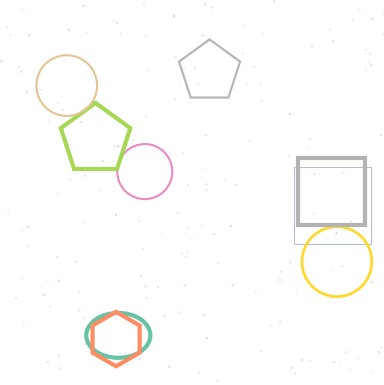[{"shape": "oval", "thickness": 3, "radius": 0.42, "center": [0.307, 0.129]}, {"shape": "hexagon", "thickness": 3, "radius": 0.35, "center": [0.302, 0.119]}, {"shape": "square", "thickness": 0.5, "radius": 0.5, "center": [0.865, 0.466]}, {"shape": "circle", "thickness": 1.5, "radius": 0.36, "center": [0.376, 0.554]}, {"shape": "pentagon", "thickness": 3, "radius": 0.47, "center": [0.248, 0.638]}, {"shape": "circle", "thickness": 2, "radius": 0.45, "center": [0.875, 0.32]}, {"shape": "circle", "thickness": 1.5, "radius": 0.39, "center": [0.173, 0.778]}, {"shape": "pentagon", "thickness": 1.5, "radius": 0.42, "center": [0.544, 0.814]}, {"shape": "square", "thickness": 3, "radius": 0.44, "center": [0.861, 0.502]}]